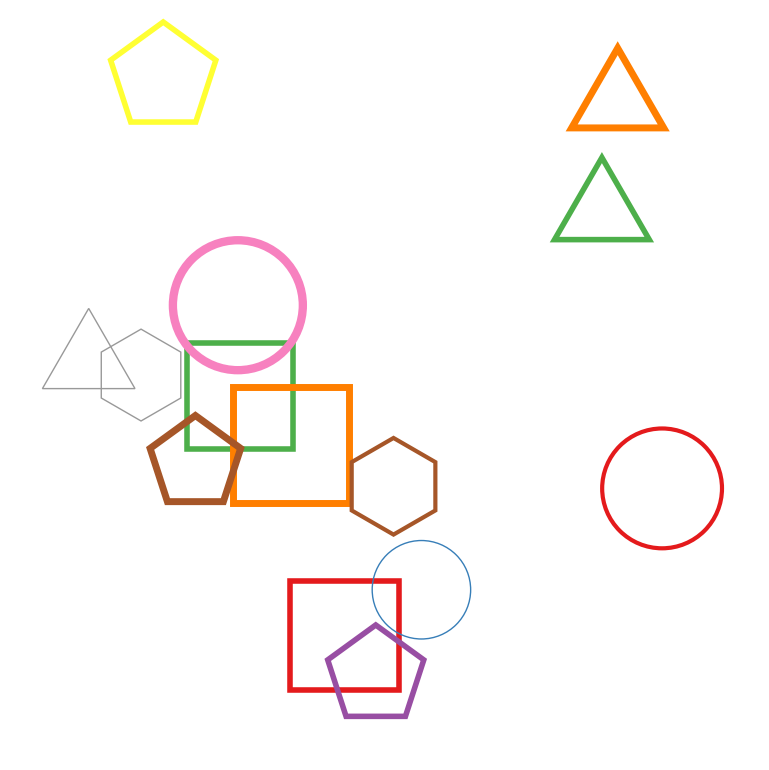[{"shape": "square", "thickness": 2, "radius": 0.35, "center": [0.447, 0.175]}, {"shape": "circle", "thickness": 1.5, "radius": 0.39, "center": [0.86, 0.366]}, {"shape": "circle", "thickness": 0.5, "radius": 0.32, "center": [0.547, 0.234]}, {"shape": "triangle", "thickness": 2, "radius": 0.36, "center": [0.782, 0.724]}, {"shape": "square", "thickness": 2, "radius": 0.35, "center": [0.312, 0.486]}, {"shape": "pentagon", "thickness": 2, "radius": 0.33, "center": [0.488, 0.123]}, {"shape": "square", "thickness": 2.5, "radius": 0.38, "center": [0.378, 0.422]}, {"shape": "triangle", "thickness": 2.5, "radius": 0.35, "center": [0.802, 0.868]}, {"shape": "pentagon", "thickness": 2, "radius": 0.36, "center": [0.212, 0.9]}, {"shape": "pentagon", "thickness": 2.5, "radius": 0.31, "center": [0.254, 0.399]}, {"shape": "hexagon", "thickness": 1.5, "radius": 0.31, "center": [0.511, 0.368]}, {"shape": "circle", "thickness": 3, "radius": 0.42, "center": [0.309, 0.604]}, {"shape": "triangle", "thickness": 0.5, "radius": 0.35, "center": [0.115, 0.53]}, {"shape": "hexagon", "thickness": 0.5, "radius": 0.3, "center": [0.183, 0.513]}]